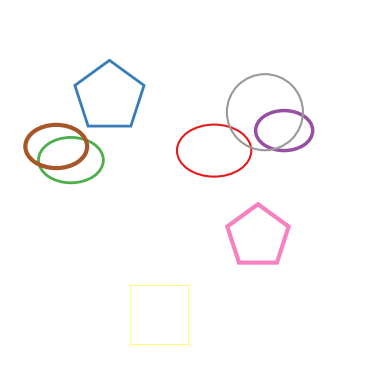[{"shape": "oval", "thickness": 1.5, "radius": 0.48, "center": [0.556, 0.609]}, {"shape": "pentagon", "thickness": 2, "radius": 0.47, "center": [0.284, 0.749]}, {"shape": "oval", "thickness": 2, "radius": 0.42, "center": [0.184, 0.584]}, {"shape": "oval", "thickness": 2.5, "radius": 0.37, "center": [0.738, 0.661]}, {"shape": "square", "thickness": 0.5, "radius": 0.38, "center": [0.413, 0.183]}, {"shape": "oval", "thickness": 3, "radius": 0.4, "center": [0.146, 0.62]}, {"shape": "pentagon", "thickness": 3, "radius": 0.42, "center": [0.67, 0.386]}, {"shape": "circle", "thickness": 1.5, "radius": 0.49, "center": [0.688, 0.709]}]